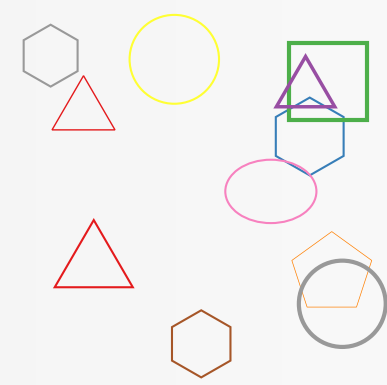[{"shape": "triangle", "thickness": 1, "radius": 0.47, "center": [0.216, 0.71]}, {"shape": "triangle", "thickness": 1.5, "radius": 0.58, "center": [0.242, 0.312]}, {"shape": "hexagon", "thickness": 1.5, "radius": 0.51, "center": [0.799, 0.646]}, {"shape": "square", "thickness": 3, "radius": 0.5, "center": [0.846, 0.787]}, {"shape": "triangle", "thickness": 2.5, "radius": 0.44, "center": [0.789, 0.766]}, {"shape": "pentagon", "thickness": 0.5, "radius": 0.54, "center": [0.856, 0.29]}, {"shape": "circle", "thickness": 1.5, "radius": 0.58, "center": [0.45, 0.846]}, {"shape": "hexagon", "thickness": 1.5, "radius": 0.44, "center": [0.519, 0.107]}, {"shape": "oval", "thickness": 1.5, "radius": 0.59, "center": [0.699, 0.503]}, {"shape": "hexagon", "thickness": 1.5, "radius": 0.4, "center": [0.131, 0.855]}, {"shape": "circle", "thickness": 3, "radius": 0.56, "center": [0.883, 0.211]}]